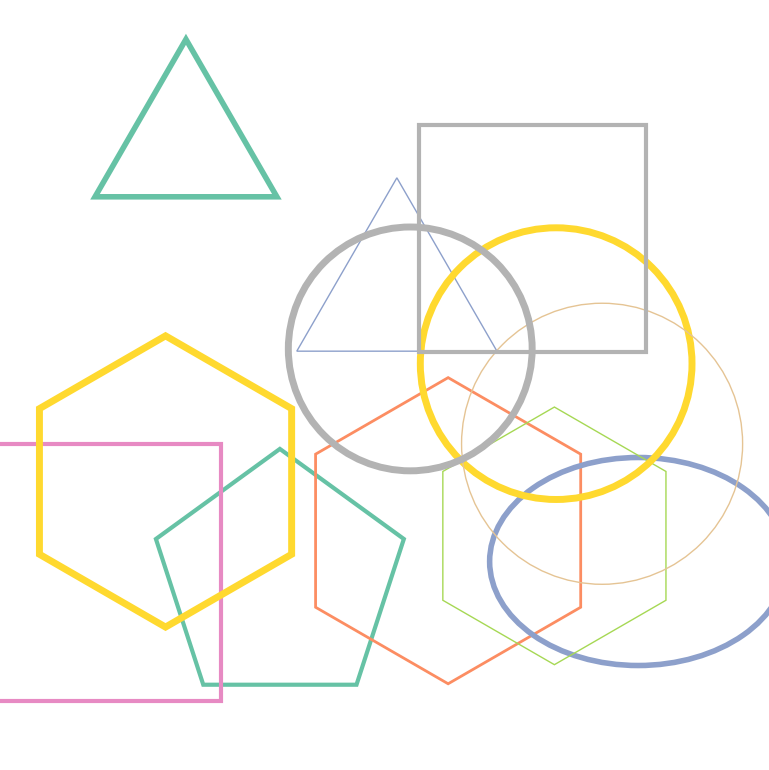[{"shape": "triangle", "thickness": 2, "radius": 0.68, "center": [0.241, 0.813]}, {"shape": "pentagon", "thickness": 1.5, "radius": 0.85, "center": [0.363, 0.248]}, {"shape": "hexagon", "thickness": 1, "radius": 0.99, "center": [0.582, 0.311]}, {"shape": "oval", "thickness": 2, "radius": 0.96, "center": [0.829, 0.271]}, {"shape": "triangle", "thickness": 0.5, "radius": 0.75, "center": [0.515, 0.619]}, {"shape": "square", "thickness": 1.5, "radius": 0.83, "center": [0.12, 0.256]}, {"shape": "hexagon", "thickness": 0.5, "radius": 0.84, "center": [0.72, 0.304]}, {"shape": "hexagon", "thickness": 2.5, "radius": 0.95, "center": [0.215, 0.375]}, {"shape": "circle", "thickness": 2.5, "radius": 0.88, "center": [0.722, 0.528]}, {"shape": "circle", "thickness": 0.5, "radius": 0.91, "center": [0.782, 0.424]}, {"shape": "circle", "thickness": 2.5, "radius": 0.79, "center": [0.533, 0.547]}, {"shape": "square", "thickness": 1.5, "radius": 0.74, "center": [0.691, 0.691]}]